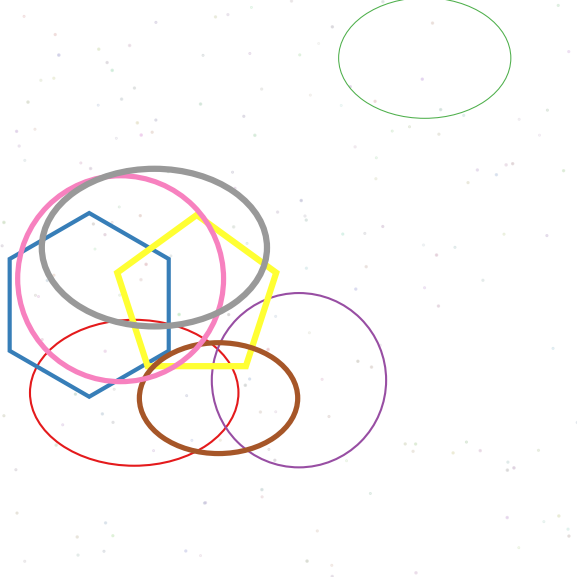[{"shape": "oval", "thickness": 1, "radius": 0.9, "center": [0.232, 0.319]}, {"shape": "hexagon", "thickness": 2, "radius": 0.8, "center": [0.154, 0.471]}, {"shape": "oval", "thickness": 0.5, "radius": 0.75, "center": [0.735, 0.899]}, {"shape": "circle", "thickness": 1, "radius": 0.75, "center": [0.518, 0.341]}, {"shape": "pentagon", "thickness": 3, "radius": 0.72, "center": [0.341, 0.482]}, {"shape": "oval", "thickness": 2.5, "radius": 0.69, "center": [0.378, 0.31]}, {"shape": "circle", "thickness": 2.5, "radius": 0.89, "center": [0.209, 0.517]}, {"shape": "oval", "thickness": 3, "radius": 0.97, "center": [0.267, 0.57]}]